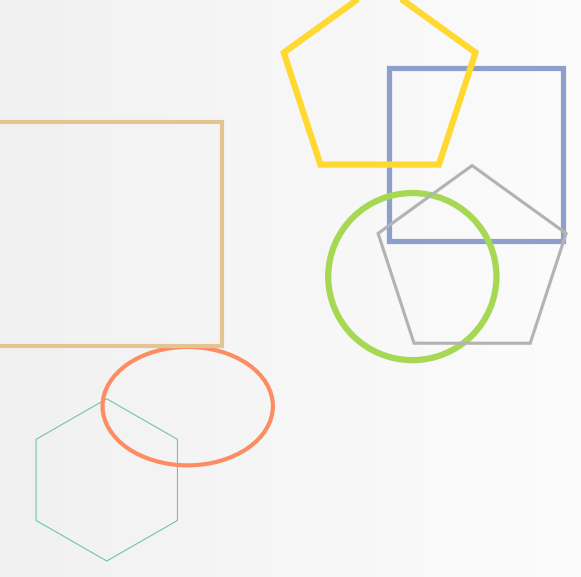[{"shape": "hexagon", "thickness": 0.5, "radius": 0.7, "center": [0.184, 0.168]}, {"shape": "oval", "thickness": 2, "radius": 0.73, "center": [0.323, 0.296]}, {"shape": "square", "thickness": 2.5, "radius": 0.75, "center": [0.819, 0.731]}, {"shape": "circle", "thickness": 3, "radius": 0.72, "center": [0.709, 0.52]}, {"shape": "pentagon", "thickness": 3, "radius": 0.87, "center": [0.653, 0.854]}, {"shape": "square", "thickness": 2, "radius": 0.97, "center": [0.188, 0.594]}, {"shape": "pentagon", "thickness": 1.5, "radius": 0.85, "center": [0.812, 0.542]}]